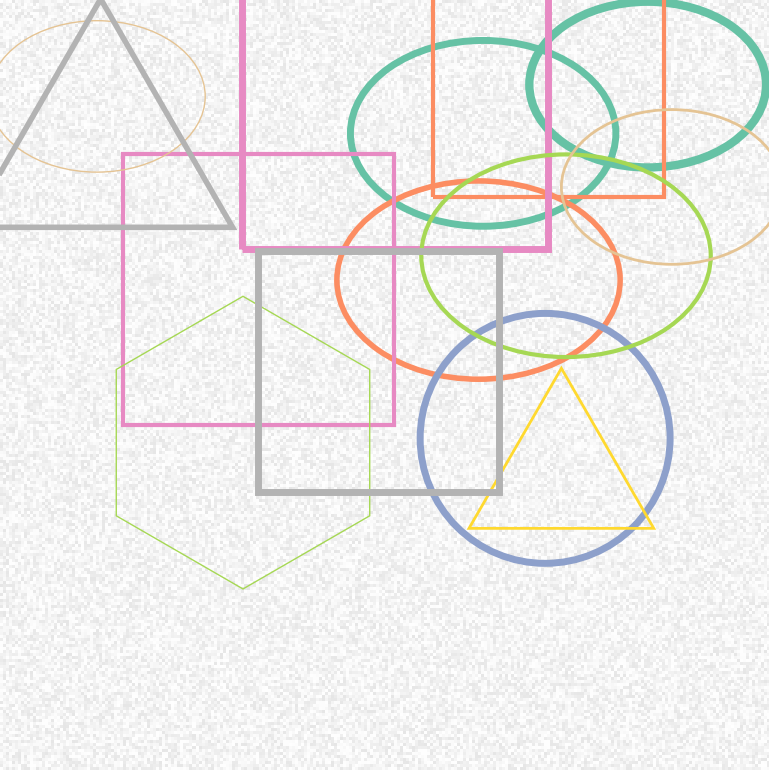[{"shape": "oval", "thickness": 3, "radius": 0.77, "center": [0.841, 0.89]}, {"shape": "oval", "thickness": 2.5, "radius": 0.86, "center": [0.627, 0.827]}, {"shape": "square", "thickness": 1.5, "radius": 0.75, "center": [0.712, 0.895]}, {"shape": "oval", "thickness": 2, "radius": 0.92, "center": [0.621, 0.636]}, {"shape": "circle", "thickness": 2.5, "radius": 0.81, "center": [0.708, 0.431]}, {"shape": "square", "thickness": 1.5, "radius": 0.88, "center": [0.336, 0.624]}, {"shape": "square", "thickness": 2.5, "radius": 0.99, "center": [0.513, 0.874]}, {"shape": "oval", "thickness": 1.5, "radius": 0.94, "center": [0.735, 0.668]}, {"shape": "hexagon", "thickness": 0.5, "radius": 0.95, "center": [0.316, 0.425]}, {"shape": "triangle", "thickness": 1, "radius": 0.69, "center": [0.729, 0.383]}, {"shape": "oval", "thickness": 0.5, "radius": 0.7, "center": [0.126, 0.875]}, {"shape": "oval", "thickness": 1, "radius": 0.72, "center": [0.873, 0.757]}, {"shape": "triangle", "thickness": 2, "radius": 0.99, "center": [0.131, 0.804]}, {"shape": "square", "thickness": 2.5, "radius": 0.78, "center": [0.492, 0.518]}]